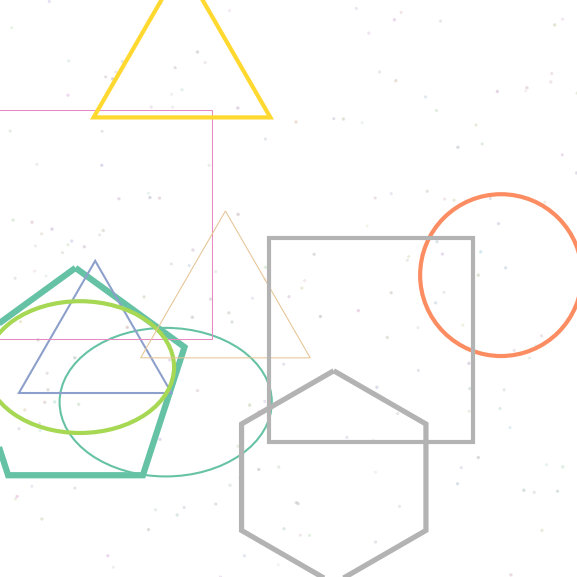[{"shape": "pentagon", "thickness": 3, "radius": 0.99, "center": [0.131, 0.337]}, {"shape": "oval", "thickness": 1, "radius": 0.92, "center": [0.287, 0.303]}, {"shape": "circle", "thickness": 2, "radius": 0.7, "center": [0.868, 0.523]}, {"shape": "triangle", "thickness": 1, "radius": 0.76, "center": [0.165, 0.395]}, {"shape": "square", "thickness": 0.5, "radius": 0.99, "center": [0.17, 0.61]}, {"shape": "oval", "thickness": 2, "radius": 0.81, "center": [0.138, 0.363]}, {"shape": "triangle", "thickness": 2, "radius": 0.88, "center": [0.315, 0.884]}, {"shape": "triangle", "thickness": 0.5, "radius": 0.85, "center": [0.39, 0.464]}, {"shape": "square", "thickness": 2, "radius": 0.88, "center": [0.643, 0.411]}, {"shape": "hexagon", "thickness": 2.5, "radius": 0.92, "center": [0.578, 0.173]}]